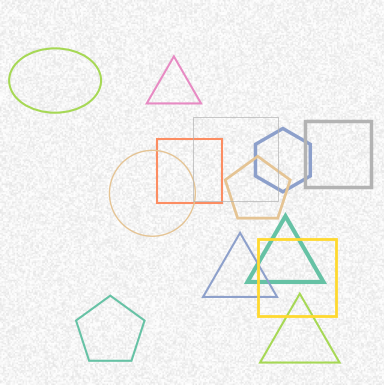[{"shape": "triangle", "thickness": 3, "radius": 0.57, "center": [0.741, 0.325]}, {"shape": "pentagon", "thickness": 1.5, "radius": 0.47, "center": [0.286, 0.139]}, {"shape": "square", "thickness": 1.5, "radius": 0.42, "center": [0.492, 0.555]}, {"shape": "hexagon", "thickness": 2.5, "radius": 0.41, "center": [0.735, 0.584]}, {"shape": "triangle", "thickness": 1.5, "radius": 0.55, "center": [0.624, 0.284]}, {"shape": "triangle", "thickness": 1.5, "radius": 0.41, "center": [0.452, 0.772]}, {"shape": "oval", "thickness": 1.5, "radius": 0.6, "center": [0.143, 0.791]}, {"shape": "triangle", "thickness": 1.5, "radius": 0.6, "center": [0.779, 0.118]}, {"shape": "square", "thickness": 2, "radius": 0.5, "center": [0.772, 0.279]}, {"shape": "circle", "thickness": 1, "radius": 0.56, "center": [0.396, 0.498]}, {"shape": "pentagon", "thickness": 2, "radius": 0.44, "center": [0.669, 0.505]}, {"shape": "square", "thickness": 0.5, "radius": 0.55, "center": [0.612, 0.587]}, {"shape": "square", "thickness": 2.5, "radius": 0.43, "center": [0.879, 0.601]}]